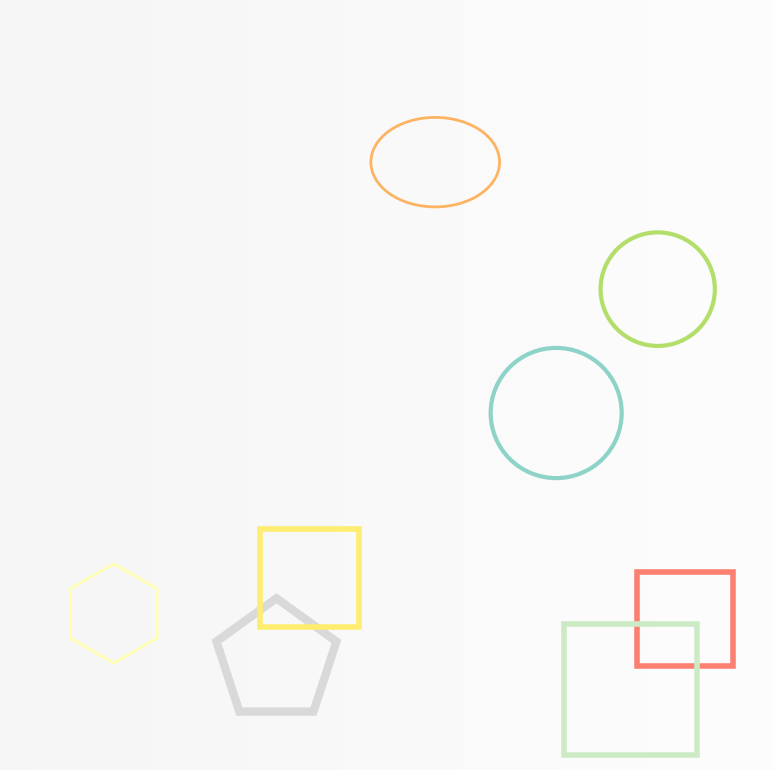[{"shape": "circle", "thickness": 1.5, "radius": 0.42, "center": [0.718, 0.464]}, {"shape": "hexagon", "thickness": 1, "radius": 0.32, "center": [0.147, 0.203]}, {"shape": "square", "thickness": 2, "radius": 0.31, "center": [0.884, 0.196]}, {"shape": "oval", "thickness": 1, "radius": 0.42, "center": [0.562, 0.789]}, {"shape": "circle", "thickness": 1.5, "radius": 0.37, "center": [0.849, 0.624]}, {"shape": "pentagon", "thickness": 3, "radius": 0.41, "center": [0.357, 0.142]}, {"shape": "square", "thickness": 2, "radius": 0.43, "center": [0.814, 0.105]}, {"shape": "square", "thickness": 2, "radius": 0.32, "center": [0.399, 0.249]}]